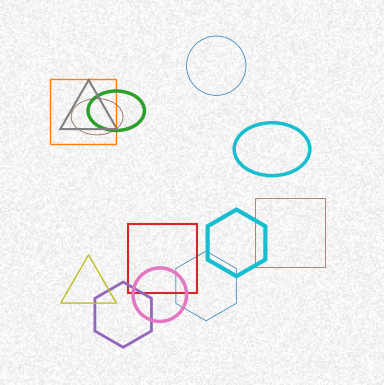[{"shape": "circle", "thickness": 0.5, "radius": 0.39, "center": [0.562, 0.829]}, {"shape": "hexagon", "thickness": 0.5, "radius": 0.45, "center": [0.535, 0.257]}, {"shape": "square", "thickness": 1, "radius": 0.43, "center": [0.216, 0.71]}, {"shape": "oval", "thickness": 2.5, "radius": 0.37, "center": [0.302, 0.712]}, {"shape": "square", "thickness": 1.5, "radius": 0.45, "center": [0.423, 0.328]}, {"shape": "hexagon", "thickness": 2, "radius": 0.42, "center": [0.32, 0.183]}, {"shape": "square", "thickness": 0.5, "radius": 0.45, "center": [0.753, 0.396]}, {"shape": "oval", "thickness": 0.5, "radius": 0.34, "center": [0.252, 0.697]}, {"shape": "circle", "thickness": 2.5, "radius": 0.35, "center": [0.415, 0.235]}, {"shape": "triangle", "thickness": 1.5, "radius": 0.42, "center": [0.23, 0.707]}, {"shape": "triangle", "thickness": 1, "radius": 0.42, "center": [0.23, 0.255]}, {"shape": "hexagon", "thickness": 3, "radius": 0.43, "center": [0.614, 0.369]}, {"shape": "oval", "thickness": 2.5, "radius": 0.49, "center": [0.707, 0.612]}]